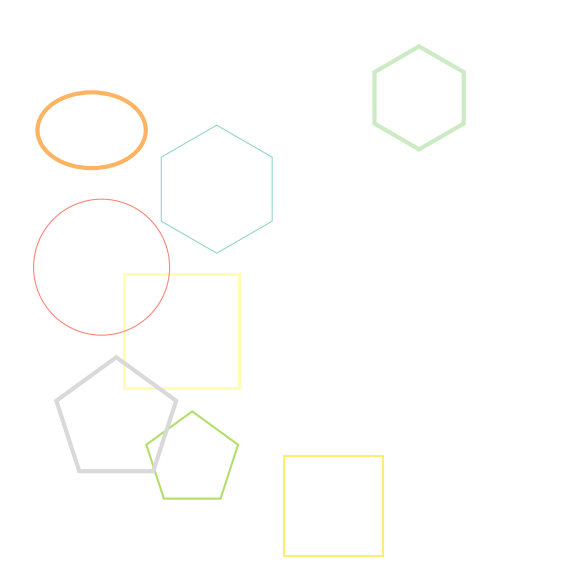[{"shape": "hexagon", "thickness": 0.5, "radius": 0.55, "center": [0.375, 0.672]}, {"shape": "square", "thickness": 1.5, "radius": 0.5, "center": [0.315, 0.426]}, {"shape": "circle", "thickness": 0.5, "radius": 0.59, "center": [0.176, 0.537]}, {"shape": "oval", "thickness": 2, "radius": 0.47, "center": [0.159, 0.774]}, {"shape": "pentagon", "thickness": 1, "radius": 0.42, "center": [0.333, 0.203]}, {"shape": "pentagon", "thickness": 2, "radius": 0.55, "center": [0.201, 0.271]}, {"shape": "hexagon", "thickness": 2, "radius": 0.45, "center": [0.726, 0.83]}, {"shape": "square", "thickness": 1, "radius": 0.43, "center": [0.577, 0.123]}]